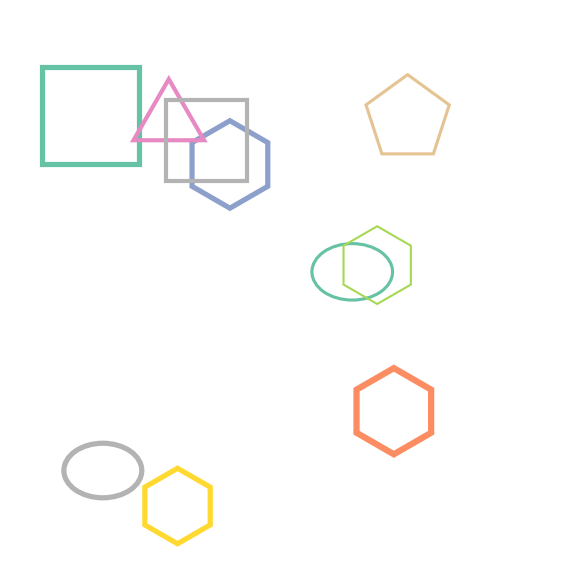[{"shape": "oval", "thickness": 1.5, "radius": 0.35, "center": [0.61, 0.528]}, {"shape": "square", "thickness": 2.5, "radius": 0.42, "center": [0.156, 0.798]}, {"shape": "hexagon", "thickness": 3, "radius": 0.37, "center": [0.682, 0.287]}, {"shape": "hexagon", "thickness": 2.5, "radius": 0.38, "center": [0.398, 0.714]}, {"shape": "triangle", "thickness": 2, "radius": 0.35, "center": [0.292, 0.792]}, {"shape": "hexagon", "thickness": 1, "radius": 0.34, "center": [0.653, 0.54]}, {"shape": "hexagon", "thickness": 2.5, "radius": 0.33, "center": [0.307, 0.123]}, {"shape": "pentagon", "thickness": 1.5, "radius": 0.38, "center": [0.706, 0.794]}, {"shape": "square", "thickness": 2, "radius": 0.35, "center": [0.357, 0.756]}, {"shape": "oval", "thickness": 2.5, "radius": 0.34, "center": [0.178, 0.184]}]